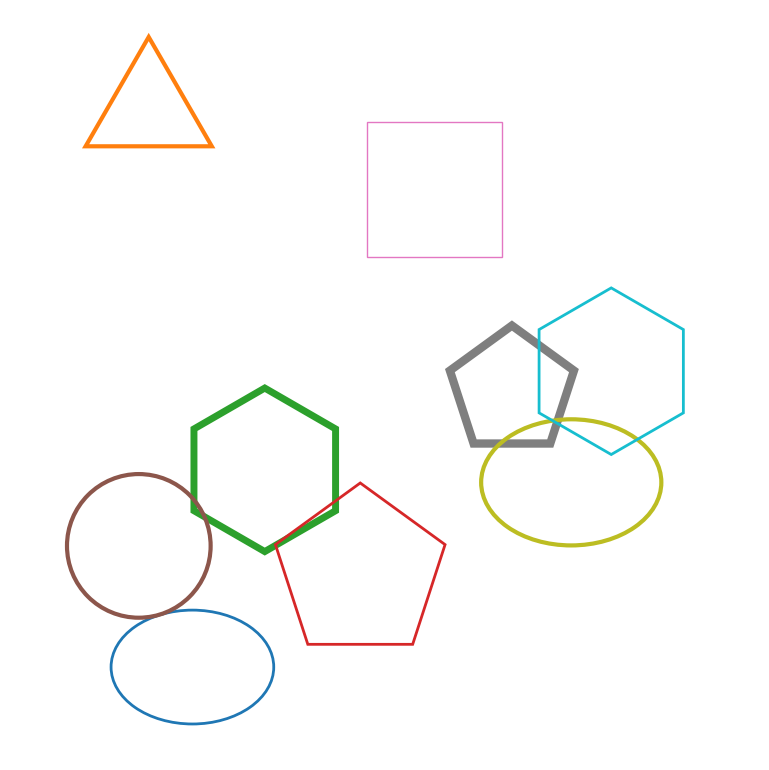[{"shape": "oval", "thickness": 1, "radius": 0.53, "center": [0.25, 0.134]}, {"shape": "triangle", "thickness": 1.5, "radius": 0.47, "center": [0.193, 0.857]}, {"shape": "hexagon", "thickness": 2.5, "radius": 0.53, "center": [0.344, 0.39]}, {"shape": "pentagon", "thickness": 1, "radius": 0.58, "center": [0.468, 0.257]}, {"shape": "circle", "thickness": 1.5, "radius": 0.47, "center": [0.18, 0.291]}, {"shape": "square", "thickness": 0.5, "radius": 0.44, "center": [0.564, 0.754]}, {"shape": "pentagon", "thickness": 3, "radius": 0.42, "center": [0.665, 0.493]}, {"shape": "oval", "thickness": 1.5, "radius": 0.59, "center": [0.742, 0.374]}, {"shape": "hexagon", "thickness": 1, "radius": 0.54, "center": [0.794, 0.518]}]